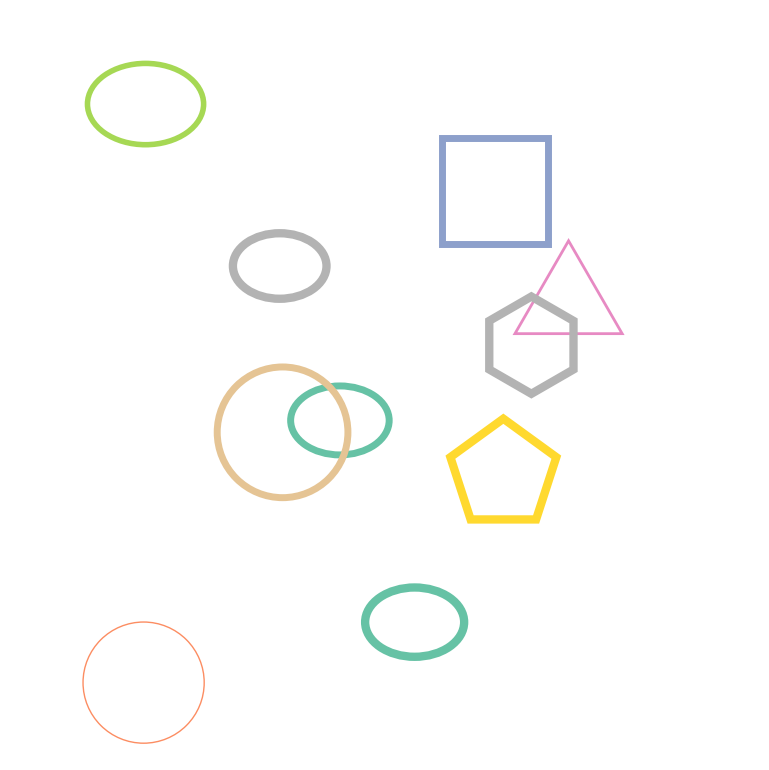[{"shape": "oval", "thickness": 2.5, "radius": 0.32, "center": [0.441, 0.454]}, {"shape": "oval", "thickness": 3, "radius": 0.32, "center": [0.538, 0.192]}, {"shape": "circle", "thickness": 0.5, "radius": 0.39, "center": [0.187, 0.113]}, {"shape": "square", "thickness": 2.5, "radius": 0.34, "center": [0.643, 0.752]}, {"shape": "triangle", "thickness": 1, "radius": 0.4, "center": [0.738, 0.607]}, {"shape": "oval", "thickness": 2, "radius": 0.38, "center": [0.189, 0.865]}, {"shape": "pentagon", "thickness": 3, "radius": 0.36, "center": [0.654, 0.384]}, {"shape": "circle", "thickness": 2.5, "radius": 0.42, "center": [0.367, 0.439]}, {"shape": "oval", "thickness": 3, "radius": 0.3, "center": [0.363, 0.655]}, {"shape": "hexagon", "thickness": 3, "radius": 0.32, "center": [0.69, 0.552]}]